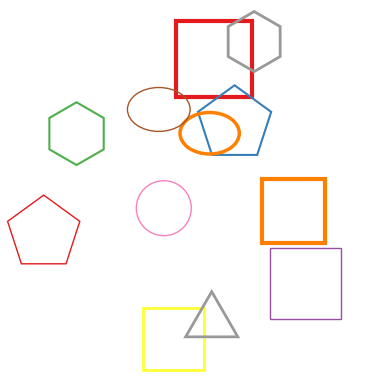[{"shape": "square", "thickness": 3, "radius": 0.49, "center": [0.556, 0.847]}, {"shape": "pentagon", "thickness": 1, "radius": 0.49, "center": [0.114, 0.395]}, {"shape": "pentagon", "thickness": 1.5, "radius": 0.5, "center": [0.609, 0.678]}, {"shape": "hexagon", "thickness": 1.5, "radius": 0.41, "center": [0.199, 0.653]}, {"shape": "square", "thickness": 1, "radius": 0.46, "center": [0.793, 0.263]}, {"shape": "oval", "thickness": 2.5, "radius": 0.38, "center": [0.545, 0.654]}, {"shape": "square", "thickness": 3, "radius": 0.41, "center": [0.763, 0.453]}, {"shape": "square", "thickness": 2, "radius": 0.4, "center": [0.451, 0.119]}, {"shape": "oval", "thickness": 1, "radius": 0.41, "center": [0.412, 0.716]}, {"shape": "circle", "thickness": 1, "radius": 0.36, "center": [0.425, 0.459]}, {"shape": "triangle", "thickness": 2, "radius": 0.39, "center": [0.55, 0.164]}, {"shape": "hexagon", "thickness": 2, "radius": 0.39, "center": [0.66, 0.892]}]